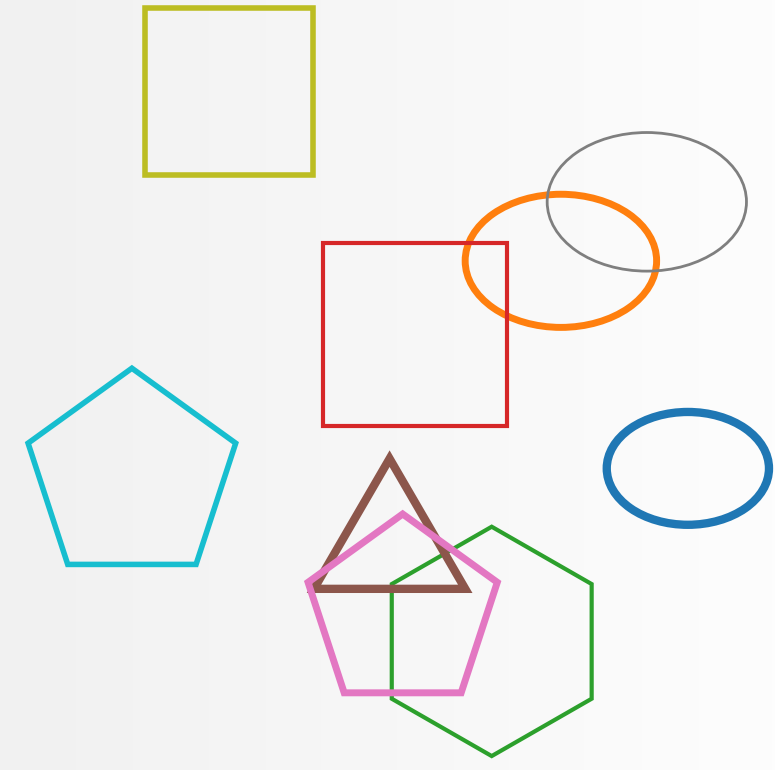[{"shape": "oval", "thickness": 3, "radius": 0.52, "center": [0.888, 0.392]}, {"shape": "oval", "thickness": 2.5, "radius": 0.62, "center": [0.724, 0.661]}, {"shape": "hexagon", "thickness": 1.5, "radius": 0.74, "center": [0.634, 0.167]}, {"shape": "square", "thickness": 1.5, "radius": 0.59, "center": [0.536, 0.566]}, {"shape": "triangle", "thickness": 3, "radius": 0.56, "center": [0.503, 0.292]}, {"shape": "pentagon", "thickness": 2.5, "radius": 0.64, "center": [0.52, 0.204]}, {"shape": "oval", "thickness": 1, "radius": 0.64, "center": [0.835, 0.738]}, {"shape": "square", "thickness": 2, "radius": 0.54, "center": [0.295, 0.881]}, {"shape": "pentagon", "thickness": 2, "radius": 0.7, "center": [0.17, 0.381]}]